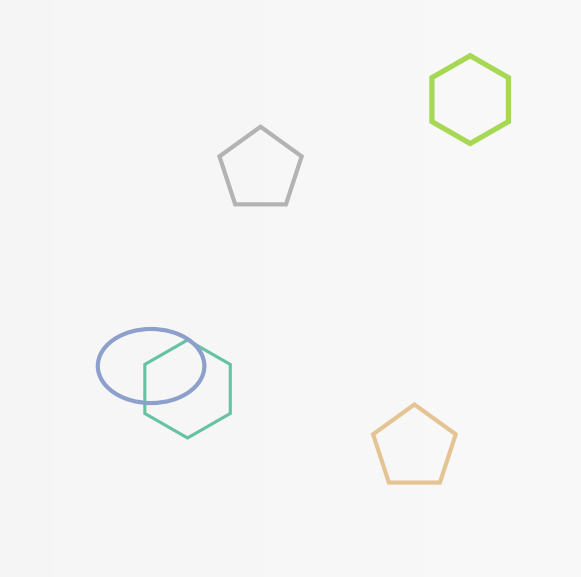[{"shape": "hexagon", "thickness": 1.5, "radius": 0.42, "center": [0.323, 0.326]}, {"shape": "oval", "thickness": 2, "radius": 0.46, "center": [0.26, 0.365]}, {"shape": "hexagon", "thickness": 2.5, "radius": 0.38, "center": [0.809, 0.827]}, {"shape": "pentagon", "thickness": 2, "radius": 0.37, "center": [0.713, 0.224]}, {"shape": "pentagon", "thickness": 2, "radius": 0.37, "center": [0.448, 0.705]}]